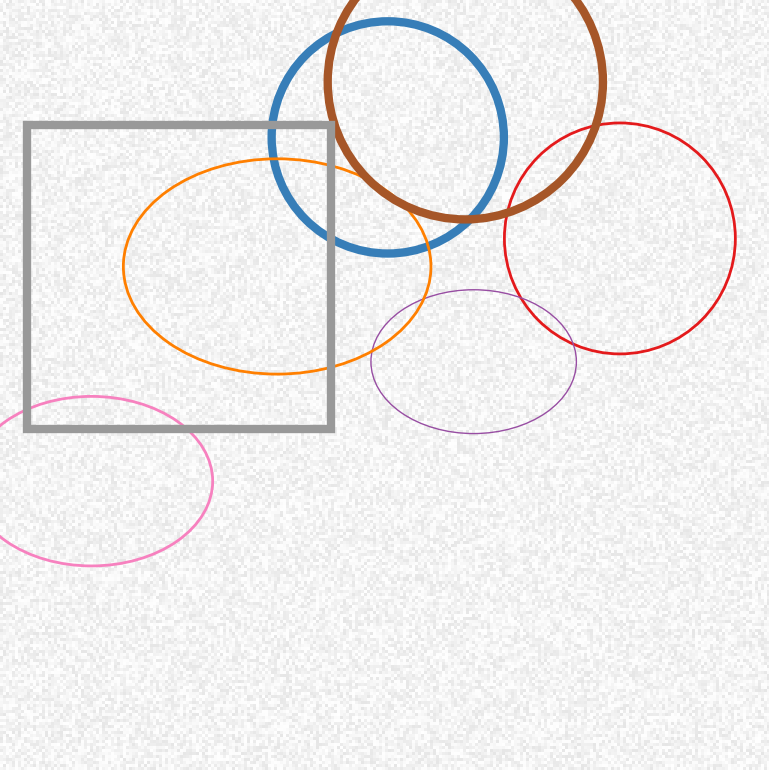[{"shape": "circle", "thickness": 1, "radius": 0.75, "center": [0.805, 0.69]}, {"shape": "circle", "thickness": 3, "radius": 0.75, "center": [0.504, 0.822]}, {"shape": "oval", "thickness": 0.5, "radius": 0.67, "center": [0.615, 0.53]}, {"shape": "oval", "thickness": 1, "radius": 1.0, "center": [0.36, 0.654]}, {"shape": "circle", "thickness": 3, "radius": 0.89, "center": [0.604, 0.894]}, {"shape": "oval", "thickness": 1, "radius": 0.79, "center": [0.119, 0.375]}, {"shape": "square", "thickness": 3, "radius": 0.99, "center": [0.233, 0.641]}]